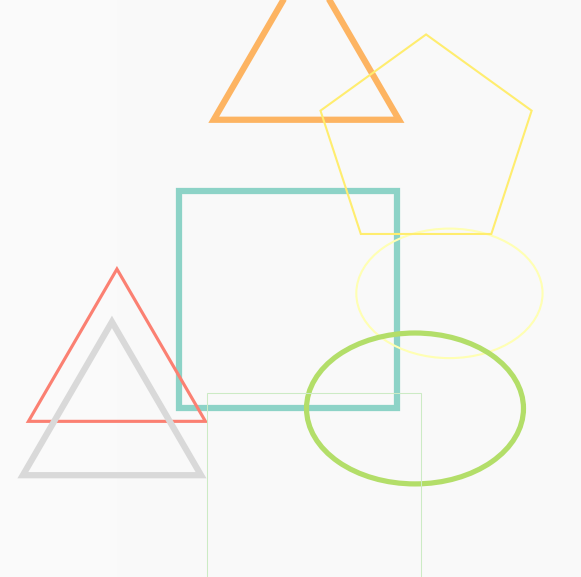[{"shape": "square", "thickness": 3, "radius": 0.94, "center": [0.495, 0.48]}, {"shape": "oval", "thickness": 1, "radius": 0.8, "center": [0.773, 0.491]}, {"shape": "triangle", "thickness": 1.5, "radius": 0.88, "center": [0.201, 0.357]}, {"shape": "triangle", "thickness": 3, "radius": 0.92, "center": [0.527, 0.884]}, {"shape": "oval", "thickness": 2.5, "radius": 0.93, "center": [0.714, 0.292]}, {"shape": "triangle", "thickness": 3, "radius": 0.88, "center": [0.193, 0.265]}, {"shape": "square", "thickness": 0.5, "radius": 0.92, "center": [0.54, 0.134]}, {"shape": "pentagon", "thickness": 1, "radius": 0.95, "center": [0.733, 0.749]}]